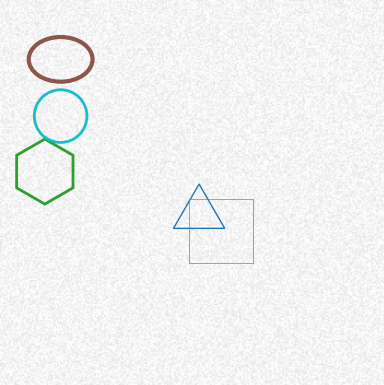[{"shape": "triangle", "thickness": 1, "radius": 0.38, "center": [0.517, 0.445]}, {"shape": "hexagon", "thickness": 2, "radius": 0.42, "center": [0.116, 0.554]}, {"shape": "oval", "thickness": 3, "radius": 0.41, "center": [0.157, 0.846]}, {"shape": "square", "thickness": 0.5, "radius": 0.42, "center": [0.574, 0.401]}, {"shape": "circle", "thickness": 2, "radius": 0.34, "center": [0.157, 0.698]}]